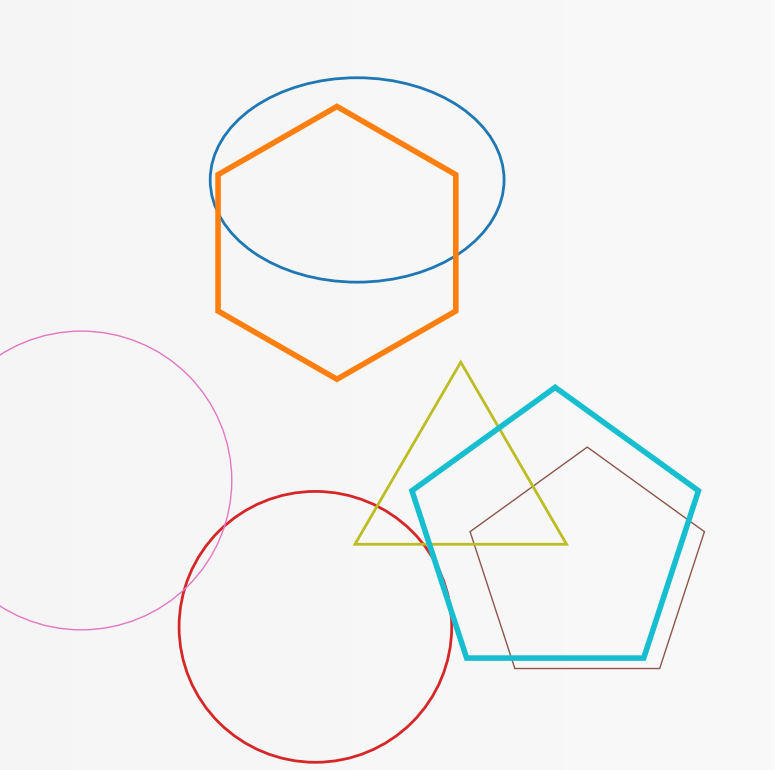[{"shape": "oval", "thickness": 1, "radius": 0.95, "center": [0.461, 0.766]}, {"shape": "hexagon", "thickness": 2, "radius": 0.89, "center": [0.435, 0.685]}, {"shape": "circle", "thickness": 1, "radius": 0.88, "center": [0.407, 0.186]}, {"shape": "pentagon", "thickness": 0.5, "radius": 0.79, "center": [0.758, 0.26]}, {"shape": "circle", "thickness": 0.5, "radius": 0.97, "center": [0.105, 0.376]}, {"shape": "triangle", "thickness": 1, "radius": 0.79, "center": [0.595, 0.372]}, {"shape": "pentagon", "thickness": 2, "radius": 0.97, "center": [0.716, 0.303]}]